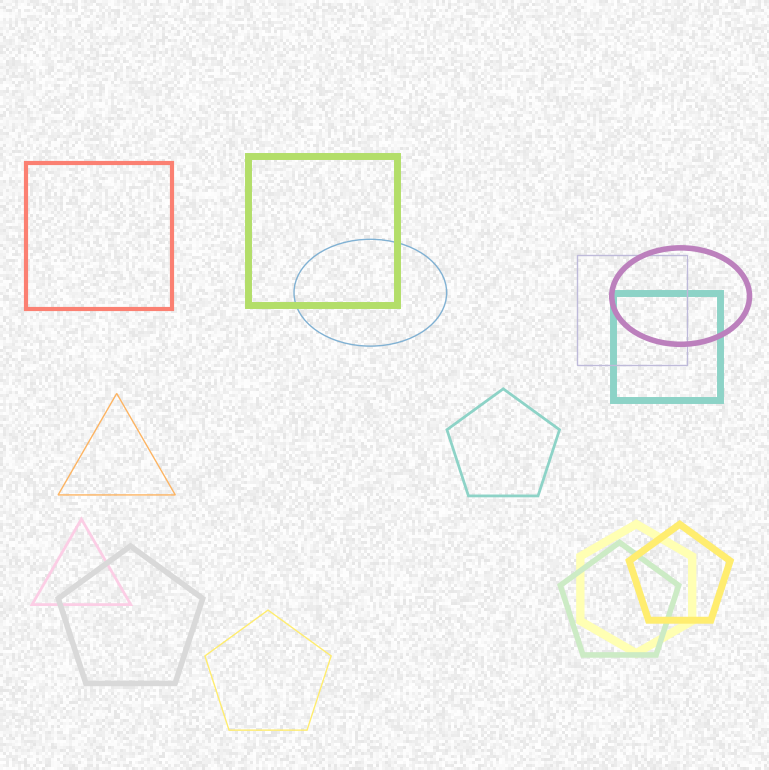[{"shape": "square", "thickness": 2.5, "radius": 0.35, "center": [0.865, 0.55]}, {"shape": "pentagon", "thickness": 1, "radius": 0.38, "center": [0.654, 0.418]}, {"shape": "hexagon", "thickness": 3, "radius": 0.42, "center": [0.826, 0.236]}, {"shape": "square", "thickness": 0.5, "radius": 0.36, "center": [0.821, 0.597]}, {"shape": "square", "thickness": 1.5, "radius": 0.47, "center": [0.129, 0.693]}, {"shape": "oval", "thickness": 0.5, "radius": 0.5, "center": [0.481, 0.62]}, {"shape": "triangle", "thickness": 0.5, "radius": 0.44, "center": [0.152, 0.401]}, {"shape": "square", "thickness": 2.5, "radius": 0.48, "center": [0.419, 0.7]}, {"shape": "triangle", "thickness": 1, "radius": 0.37, "center": [0.106, 0.252]}, {"shape": "pentagon", "thickness": 2, "radius": 0.49, "center": [0.169, 0.192]}, {"shape": "oval", "thickness": 2, "radius": 0.45, "center": [0.884, 0.615]}, {"shape": "pentagon", "thickness": 2, "radius": 0.4, "center": [0.805, 0.215]}, {"shape": "pentagon", "thickness": 0.5, "radius": 0.43, "center": [0.348, 0.121]}, {"shape": "pentagon", "thickness": 2.5, "radius": 0.34, "center": [0.883, 0.25]}]